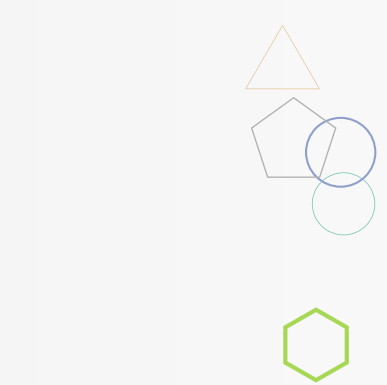[{"shape": "circle", "thickness": 0.5, "radius": 0.4, "center": [0.887, 0.471]}, {"shape": "circle", "thickness": 1.5, "radius": 0.45, "center": [0.879, 0.604]}, {"shape": "hexagon", "thickness": 3, "radius": 0.46, "center": [0.816, 0.104]}, {"shape": "triangle", "thickness": 0.5, "radius": 0.55, "center": [0.729, 0.824]}, {"shape": "pentagon", "thickness": 1, "radius": 0.57, "center": [0.758, 0.632]}]